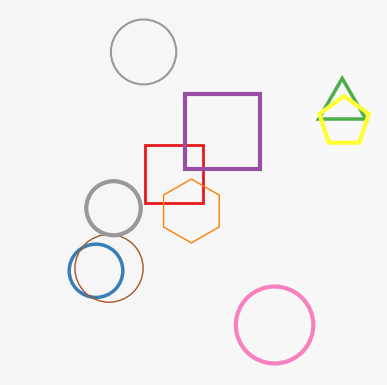[{"shape": "square", "thickness": 2, "radius": 0.38, "center": [0.448, 0.549]}, {"shape": "circle", "thickness": 2.5, "radius": 0.35, "center": [0.248, 0.297]}, {"shape": "triangle", "thickness": 2.5, "radius": 0.35, "center": [0.883, 0.726]}, {"shape": "square", "thickness": 3, "radius": 0.49, "center": [0.574, 0.657]}, {"shape": "hexagon", "thickness": 1, "radius": 0.41, "center": [0.494, 0.452]}, {"shape": "pentagon", "thickness": 3, "radius": 0.34, "center": [0.888, 0.684]}, {"shape": "circle", "thickness": 1, "radius": 0.44, "center": [0.281, 0.303]}, {"shape": "circle", "thickness": 3, "radius": 0.5, "center": [0.709, 0.156]}, {"shape": "circle", "thickness": 3, "radius": 0.35, "center": [0.293, 0.459]}, {"shape": "circle", "thickness": 1.5, "radius": 0.42, "center": [0.371, 0.865]}]